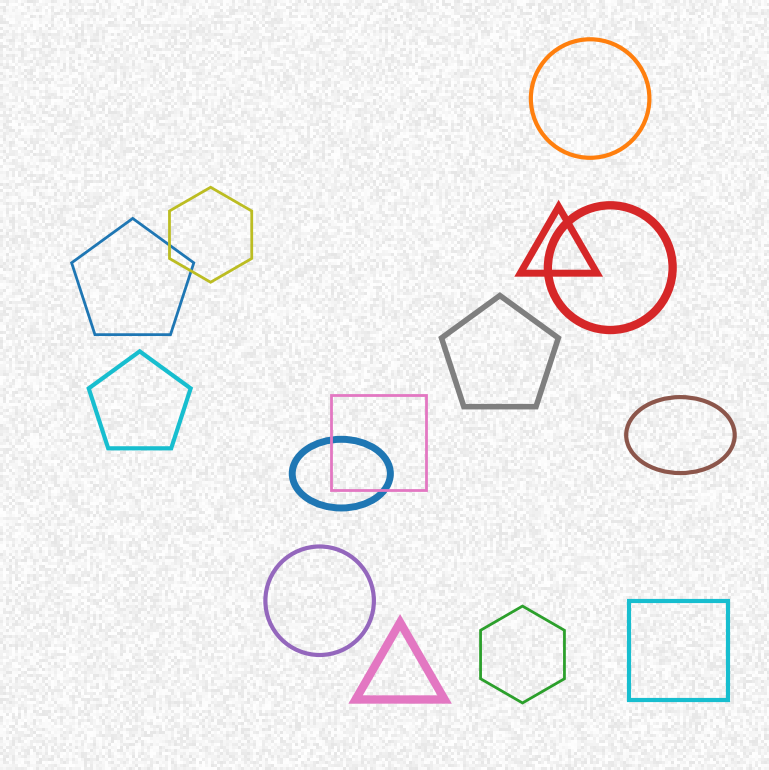[{"shape": "pentagon", "thickness": 1, "radius": 0.42, "center": [0.172, 0.633]}, {"shape": "oval", "thickness": 2.5, "radius": 0.32, "center": [0.443, 0.385]}, {"shape": "circle", "thickness": 1.5, "radius": 0.38, "center": [0.766, 0.872]}, {"shape": "hexagon", "thickness": 1, "radius": 0.31, "center": [0.679, 0.15]}, {"shape": "circle", "thickness": 3, "radius": 0.41, "center": [0.793, 0.652]}, {"shape": "triangle", "thickness": 2.5, "radius": 0.29, "center": [0.726, 0.674]}, {"shape": "circle", "thickness": 1.5, "radius": 0.35, "center": [0.415, 0.22]}, {"shape": "oval", "thickness": 1.5, "radius": 0.35, "center": [0.884, 0.435]}, {"shape": "triangle", "thickness": 3, "radius": 0.33, "center": [0.52, 0.125]}, {"shape": "square", "thickness": 1, "radius": 0.31, "center": [0.491, 0.425]}, {"shape": "pentagon", "thickness": 2, "radius": 0.4, "center": [0.649, 0.536]}, {"shape": "hexagon", "thickness": 1, "radius": 0.31, "center": [0.274, 0.695]}, {"shape": "square", "thickness": 1.5, "radius": 0.32, "center": [0.881, 0.156]}, {"shape": "pentagon", "thickness": 1.5, "radius": 0.35, "center": [0.181, 0.474]}]